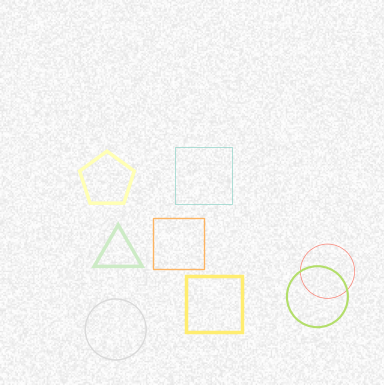[{"shape": "square", "thickness": 0.5, "radius": 0.37, "center": [0.529, 0.543]}, {"shape": "pentagon", "thickness": 2.5, "radius": 0.37, "center": [0.278, 0.533]}, {"shape": "circle", "thickness": 0.5, "radius": 0.35, "center": [0.851, 0.296]}, {"shape": "square", "thickness": 1, "radius": 0.33, "center": [0.464, 0.367]}, {"shape": "circle", "thickness": 1.5, "radius": 0.4, "center": [0.824, 0.229]}, {"shape": "circle", "thickness": 1, "radius": 0.4, "center": [0.3, 0.144]}, {"shape": "triangle", "thickness": 2.5, "radius": 0.36, "center": [0.307, 0.344]}, {"shape": "square", "thickness": 2.5, "radius": 0.36, "center": [0.557, 0.209]}]